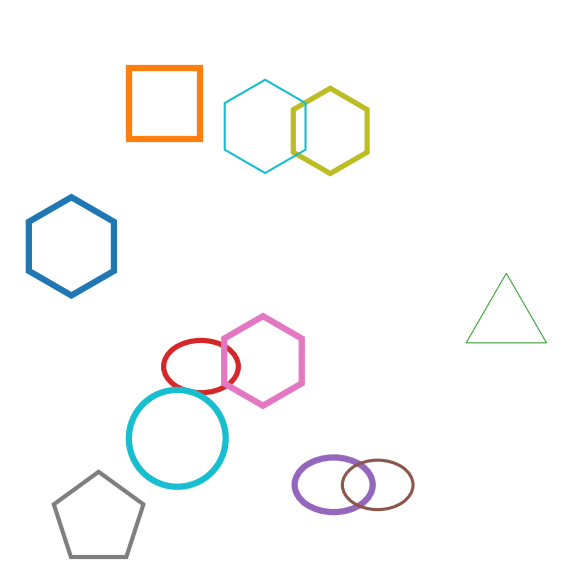[{"shape": "hexagon", "thickness": 3, "radius": 0.43, "center": [0.124, 0.573]}, {"shape": "square", "thickness": 3, "radius": 0.3, "center": [0.285, 0.82]}, {"shape": "triangle", "thickness": 0.5, "radius": 0.4, "center": [0.877, 0.446]}, {"shape": "oval", "thickness": 2.5, "radius": 0.32, "center": [0.348, 0.364]}, {"shape": "oval", "thickness": 3, "radius": 0.34, "center": [0.578, 0.16]}, {"shape": "oval", "thickness": 1.5, "radius": 0.31, "center": [0.654, 0.159]}, {"shape": "hexagon", "thickness": 3, "radius": 0.39, "center": [0.455, 0.374]}, {"shape": "pentagon", "thickness": 2, "radius": 0.41, "center": [0.171, 0.101]}, {"shape": "hexagon", "thickness": 2.5, "radius": 0.37, "center": [0.572, 0.772]}, {"shape": "circle", "thickness": 3, "radius": 0.42, "center": [0.307, 0.24]}, {"shape": "hexagon", "thickness": 1, "radius": 0.4, "center": [0.459, 0.78]}]